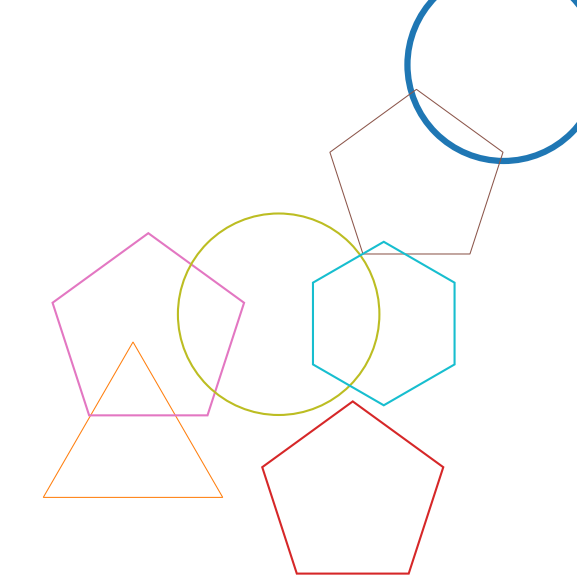[{"shape": "circle", "thickness": 3, "radius": 0.83, "center": [0.872, 0.887]}, {"shape": "triangle", "thickness": 0.5, "radius": 0.9, "center": [0.23, 0.228]}, {"shape": "pentagon", "thickness": 1, "radius": 0.82, "center": [0.611, 0.139]}, {"shape": "pentagon", "thickness": 0.5, "radius": 0.79, "center": [0.721, 0.687]}, {"shape": "pentagon", "thickness": 1, "radius": 0.87, "center": [0.257, 0.421]}, {"shape": "circle", "thickness": 1, "radius": 0.87, "center": [0.483, 0.455]}, {"shape": "hexagon", "thickness": 1, "radius": 0.71, "center": [0.665, 0.439]}]